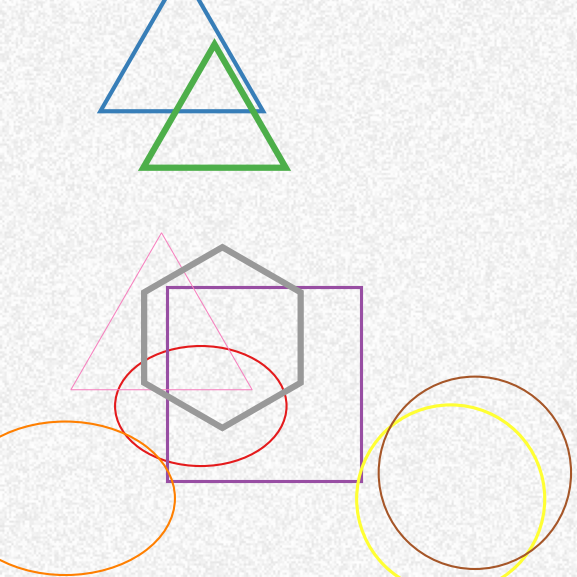[{"shape": "oval", "thickness": 1, "radius": 0.74, "center": [0.348, 0.296]}, {"shape": "triangle", "thickness": 2, "radius": 0.81, "center": [0.315, 0.888]}, {"shape": "triangle", "thickness": 3, "radius": 0.71, "center": [0.371, 0.78]}, {"shape": "square", "thickness": 1.5, "radius": 0.84, "center": [0.456, 0.335]}, {"shape": "oval", "thickness": 1, "radius": 0.95, "center": [0.113, 0.136]}, {"shape": "circle", "thickness": 1.5, "radius": 0.81, "center": [0.78, 0.135]}, {"shape": "circle", "thickness": 1, "radius": 0.83, "center": [0.822, 0.18]}, {"shape": "triangle", "thickness": 0.5, "radius": 0.91, "center": [0.28, 0.415]}, {"shape": "hexagon", "thickness": 3, "radius": 0.78, "center": [0.385, 0.415]}]